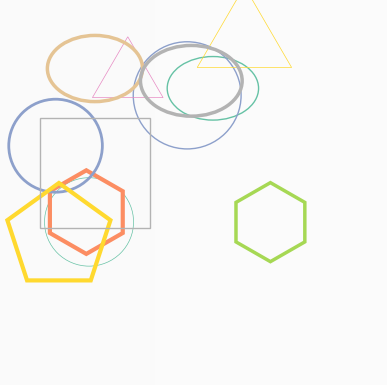[{"shape": "circle", "thickness": 0.5, "radius": 0.57, "center": [0.23, 0.424]}, {"shape": "oval", "thickness": 1, "radius": 0.59, "center": [0.549, 0.771]}, {"shape": "hexagon", "thickness": 3, "radius": 0.54, "center": [0.223, 0.449]}, {"shape": "circle", "thickness": 2, "radius": 0.6, "center": [0.143, 0.622]}, {"shape": "circle", "thickness": 1, "radius": 0.7, "center": [0.483, 0.752]}, {"shape": "triangle", "thickness": 0.5, "radius": 0.53, "center": [0.33, 0.799]}, {"shape": "hexagon", "thickness": 2.5, "radius": 0.51, "center": [0.698, 0.423]}, {"shape": "pentagon", "thickness": 3, "radius": 0.7, "center": [0.152, 0.385]}, {"shape": "triangle", "thickness": 0.5, "radius": 0.7, "center": [0.631, 0.895]}, {"shape": "oval", "thickness": 2.5, "radius": 0.61, "center": [0.245, 0.822]}, {"shape": "oval", "thickness": 2.5, "radius": 0.66, "center": [0.494, 0.79]}, {"shape": "square", "thickness": 1, "radius": 0.71, "center": [0.245, 0.551]}]